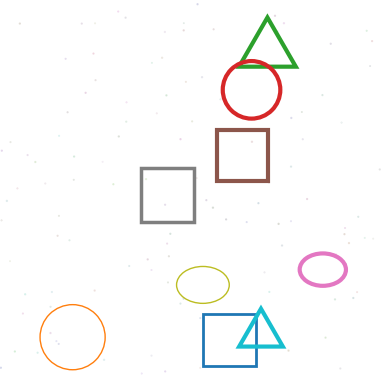[{"shape": "square", "thickness": 2, "radius": 0.34, "center": [0.596, 0.117]}, {"shape": "circle", "thickness": 1, "radius": 0.42, "center": [0.189, 0.124]}, {"shape": "triangle", "thickness": 3, "radius": 0.43, "center": [0.695, 0.869]}, {"shape": "circle", "thickness": 3, "radius": 0.37, "center": [0.653, 0.767]}, {"shape": "square", "thickness": 3, "radius": 0.33, "center": [0.63, 0.596]}, {"shape": "oval", "thickness": 3, "radius": 0.3, "center": [0.838, 0.3]}, {"shape": "square", "thickness": 2.5, "radius": 0.35, "center": [0.435, 0.493]}, {"shape": "oval", "thickness": 1, "radius": 0.34, "center": [0.527, 0.26]}, {"shape": "triangle", "thickness": 3, "radius": 0.33, "center": [0.678, 0.133]}]